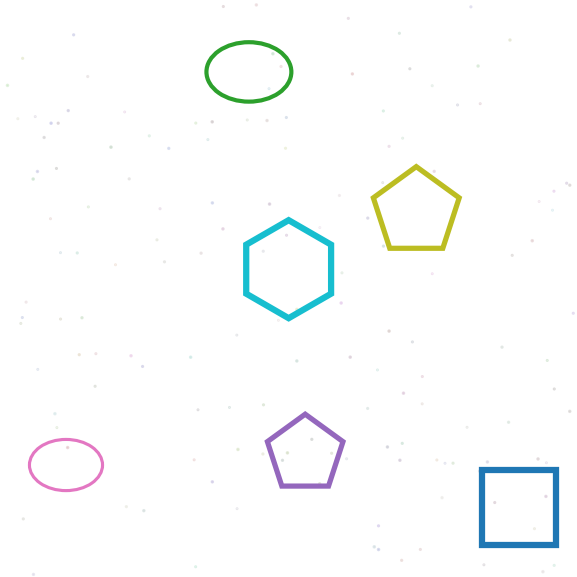[{"shape": "square", "thickness": 3, "radius": 0.32, "center": [0.899, 0.121]}, {"shape": "oval", "thickness": 2, "radius": 0.37, "center": [0.431, 0.875]}, {"shape": "pentagon", "thickness": 2.5, "radius": 0.34, "center": [0.528, 0.213]}, {"shape": "oval", "thickness": 1.5, "radius": 0.32, "center": [0.114, 0.194]}, {"shape": "pentagon", "thickness": 2.5, "radius": 0.39, "center": [0.721, 0.632]}, {"shape": "hexagon", "thickness": 3, "radius": 0.42, "center": [0.5, 0.533]}]